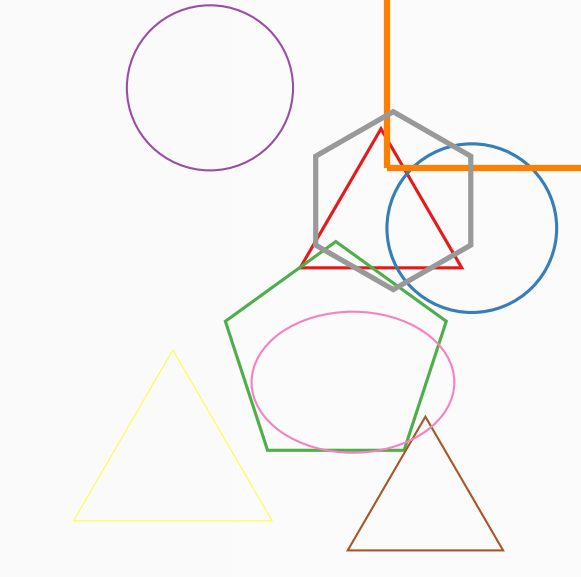[{"shape": "triangle", "thickness": 1.5, "radius": 0.8, "center": [0.655, 0.616]}, {"shape": "circle", "thickness": 1.5, "radius": 0.73, "center": [0.812, 0.604]}, {"shape": "pentagon", "thickness": 1.5, "radius": 1.0, "center": [0.578, 0.381]}, {"shape": "circle", "thickness": 1, "radius": 0.71, "center": [0.361, 0.847]}, {"shape": "square", "thickness": 3, "radius": 0.88, "center": [0.841, 0.884]}, {"shape": "triangle", "thickness": 0.5, "radius": 0.99, "center": [0.297, 0.196]}, {"shape": "triangle", "thickness": 1, "radius": 0.77, "center": [0.732, 0.123]}, {"shape": "oval", "thickness": 1, "radius": 0.87, "center": [0.607, 0.337]}, {"shape": "hexagon", "thickness": 2.5, "radius": 0.77, "center": [0.677, 0.652]}]